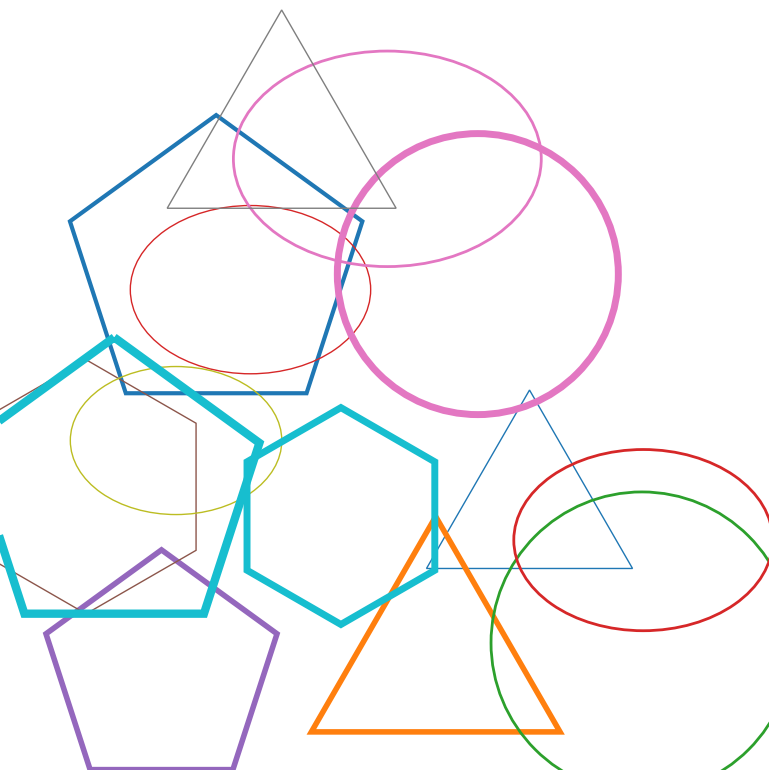[{"shape": "pentagon", "thickness": 1.5, "radius": 1.0, "center": [0.281, 0.651]}, {"shape": "triangle", "thickness": 0.5, "radius": 0.77, "center": [0.688, 0.339]}, {"shape": "triangle", "thickness": 2, "radius": 0.93, "center": [0.566, 0.143]}, {"shape": "circle", "thickness": 1, "radius": 0.98, "center": [0.834, 0.165]}, {"shape": "oval", "thickness": 0.5, "radius": 0.78, "center": [0.325, 0.624]}, {"shape": "oval", "thickness": 1, "radius": 0.84, "center": [0.835, 0.299]}, {"shape": "pentagon", "thickness": 2, "radius": 0.79, "center": [0.21, 0.128]}, {"shape": "hexagon", "thickness": 0.5, "radius": 0.83, "center": [0.112, 0.368]}, {"shape": "oval", "thickness": 1, "radius": 1.0, "center": [0.503, 0.794]}, {"shape": "circle", "thickness": 2.5, "radius": 0.91, "center": [0.621, 0.644]}, {"shape": "triangle", "thickness": 0.5, "radius": 0.86, "center": [0.366, 0.815]}, {"shape": "oval", "thickness": 0.5, "radius": 0.69, "center": [0.229, 0.428]}, {"shape": "hexagon", "thickness": 2.5, "radius": 0.7, "center": [0.443, 0.33]}, {"shape": "pentagon", "thickness": 3, "radius": 0.99, "center": [0.148, 0.363]}]